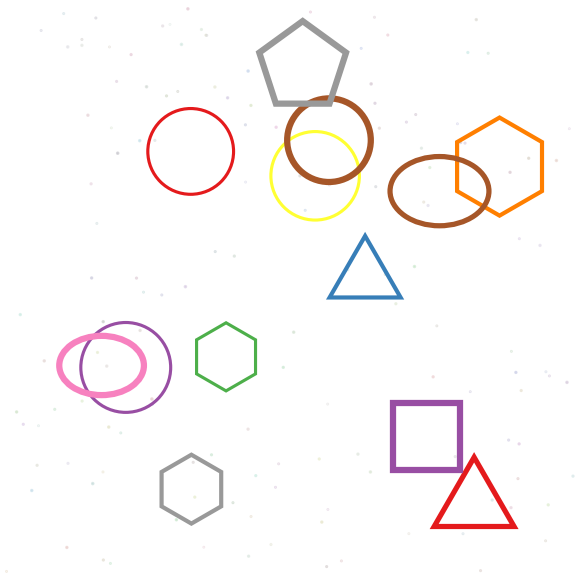[{"shape": "circle", "thickness": 1.5, "radius": 0.37, "center": [0.33, 0.737]}, {"shape": "triangle", "thickness": 2.5, "radius": 0.4, "center": [0.821, 0.127]}, {"shape": "triangle", "thickness": 2, "radius": 0.36, "center": [0.632, 0.52]}, {"shape": "hexagon", "thickness": 1.5, "radius": 0.29, "center": [0.391, 0.381]}, {"shape": "circle", "thickness": 1.5, "radius": 0.39, "center": [0.218, 0.363]}, {"shape": "square", "thickness": 3, "radius": 0.29, "center": [0.738, 0.243]}, {"shape": "hexagon", "thickness": 2, "radius": 0.42, "center": [0.865, 0.711]}, {"shape": "circle", "thickness": 1.5, "radius": 0.38, "center": [0.546, 0.695]}, {"shape": "oval", "thickness": 2.5, "radius": 0.43, "center": [0.761, 0.668]}, {"shape": "circle", "thickness": 3, "radius": 0.36, "center": [0.57, 0.756]}, {"shape": "oval", "thickness": 3, "radius": 0.37, "center": [0.176, 0.366]}, {"shape": "hexagon", "thickness": 2, "radius": 0.3, "center": [0.331, 0.152]}, {"shape": "pentagon", "thickness": 3, "radius": 0.39, "center": [0.524, 0.884]}]